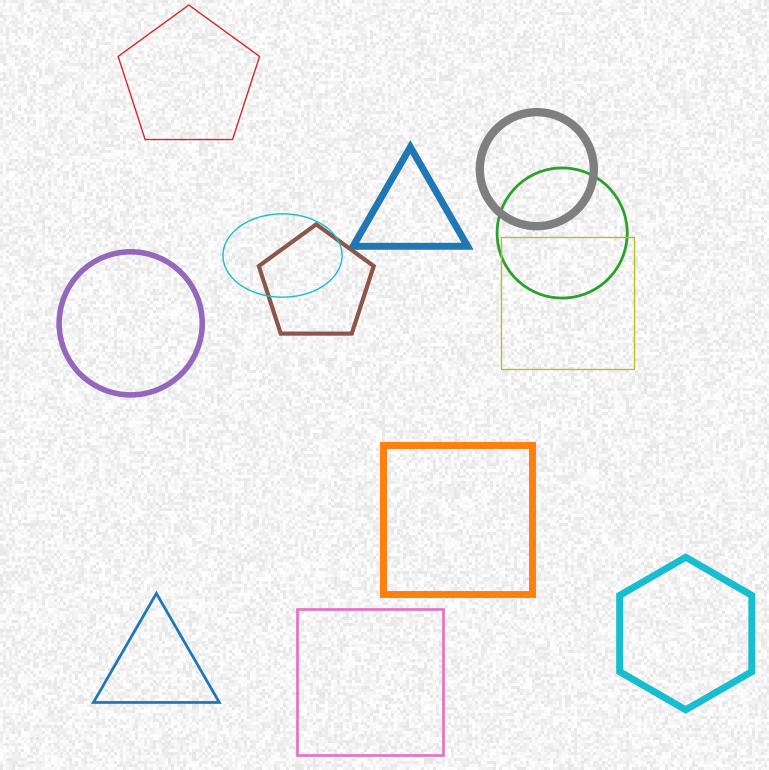[{"shape": "triangle", "thickness": 2.5, "radius": 0.43, "center": [0.533, 0.723]}, {"shape": "triangle", "thickness": 1, "radius": 0.47, "center": [0.203, 0.135]}, {"shape": "square", "thickness": 2.5, "radius": 0.48, "center": [0.594, 0.325]}, {"shape": "circle", "thickness": 1, "radius": 0.42, "center": [0.73, 0.697]}, {"shape": "pentagon", "thickness": 0.5, "radius": 0.48, "center": [0.245, 0.897]}, {"shape": "circle", "thickness": 2, "radius": 0.46, "center": [0.17, 0.58]}, {"shape": "pentagon", "thickness": 1.5, "radius": 0.39, "center": [0.411, 0.63]}, {"shape": "square", "thickness": 1, "radius": 0.47, "center": [0.48, 0.114]}, {"shape": "circle", "thickness": 3, "radius": 0.37, "center": [0.697, 0.78]}, {"shape": "square", "thickness": 0.5, "radius": 0.43, "center": [0.737, 0.607]}, {"shape": "hexagon", "thickness": 2.5, "radius": 0.5, "center": [0.891, 0.177]}, {"shape": "oval", "thickness": 0.5, "radius": 0.39, "center": [0.367, 0.668]}]